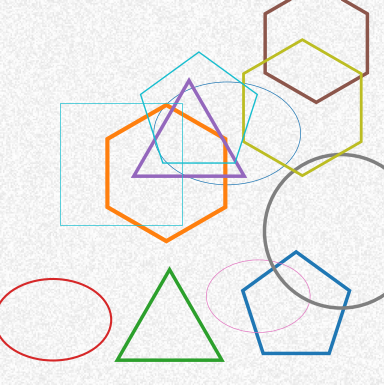[{"shape": "oval", "thickness": 0.5, "radius": 0.95, "center": [0.59, 0.654]}, {"shape": "pentagon", "thickness": 2.5, "radius": 0.73, "center": [0.769, 0.2]}, {"shape": "hexagon", "thickness": 3, "radius": 0.88, "center": [0.432, 0.551]}, {"shape": "triangle", "thickness": 2.5, "radius": 0.78, "center": [0.44, 0.143]}, {"shape": "oval", "thickness": 1.5, "radius": 0.76, "center": [0.138, 0.17]}, {"shape": "triangle", "thickness": 2.5, "radius": 0.83, "center": [0.491, 0.625]}, {"shape": "hexagon", "thickness": 2.5, "radius": 0.77, "center": [0.821, 0.887]}, {"shape": "oval", "thickness": 0.5, "radius": 0.67, "center": [0.671, 0.231]}, {"shape": "circle", "thickness": 2.5, "radius": 1.0, "center": [0.886, 0.399]}, {"shape": "hexagon", "thickness": 2, "radius": 0.88, "center": [0.785, 0.72]}, {"shape": "square", "thickness": 0.5, "radius": 0.79, "center": [0.314, 0.574]}, {"shape": "pentagon", "thickness": 1, "radius": 0.8, "center": [0.517, 0.705]}]